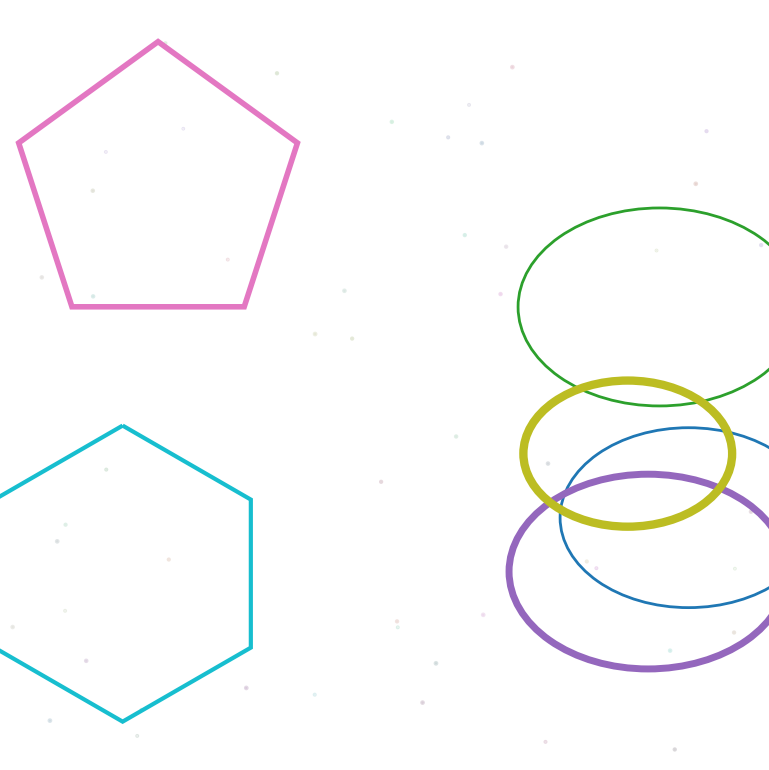[{"shape": "oval", "thickness": 1, "radius": 0.83, "center": [0.894, 0.328]}, {"shape": "oval", "thickness": 1, "radius": 0.92, "center": [0.856, 0.601]}, {"shape": "oval", "thickness": 2.5, "radius": 0.9, "center": [0.842, 0.258]}, {"shape": "pentagon", "thickness": 2, "radius": 0.95, "center": [0.205, 0.756]}, {"shape": "oval", "thickness": 3, "radius": 0.68, "center": [0.815, 0.411]}, {"shape": "hexagon", "thickness": 1.5, "radius": 0.96, "center": [0.159, 0.255]}]